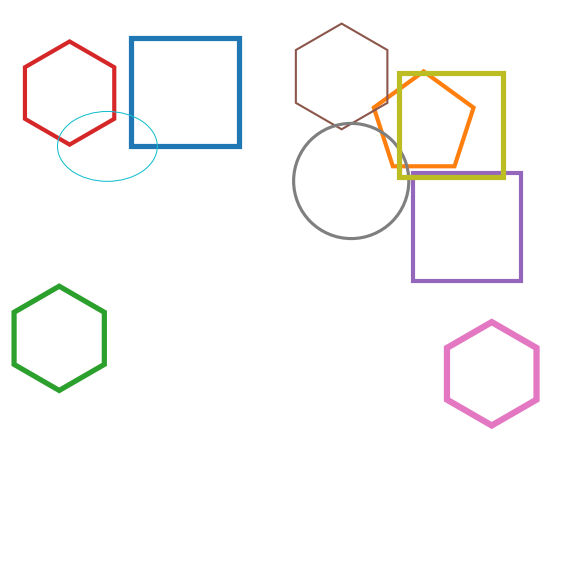[{"shape": "square", "thickness": 2.5, "radius": 0.47, "center": [0.32, 0.84]}, {"shape": "pentagon", "thickness": 2, "radius": 0.45, "center": [0.734, 0.785]}, {"shape": "hexagon", "thickness": 2.5, "radius": 0.45, "center": [0.103, 0.413]}, {"shape": "hexagon", "thickness": 2, "radius": 0.45, "center": [0.121, 0.838]}, {"shape": "square", "thickness": 2, "radius": 0.47, "center": [0.809, 0.606]}, {"shape": "hexagon", "thickness": 1, "radius": 0.46, "center": [0.592, 0.867]}, {"shape": "hexagon", "thickness": 3, "radius": 0.45, "center": [0.852, 0.352]}, {"shape": "circle", "thickness": 1.5, "radius": 0.5, "center": [0.608, 0.686]}, {"shape": "square", "thickness": 2.5, "radius": 0.45, "center": [0.781, 0.782]}, {"shape": "oval", "thickness": 0.5, "radius": 0.43, "center": [0.186, 0.746]}]